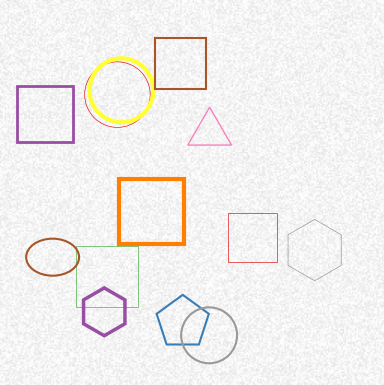[{"shape": "square", "thickness": 0.5, "radius": 0.32, "center": [0.655, 0.382]}, {"shape": "circle", "thickness": 0.5, "radius": 0.43, "center": [0.305, 0.754]}, {"shape": "pentagon", "thickness": 1.5, "radius": 0.36, "center": [0.475, 0.163]}, {"shape": "square", "thickness": 0.5, "radius": 0.4, "center": [0.278, 0.281]}, {"shape": "hexagon", "thickness": 2.5, "radius": 0.31, "center": [0.271, 0.19]}, {"shape": "square", "thickness": 2, "radius": 0.36, "center": [0.116, 0.704]}, {"shape": "square", "thickness": 3, "radius": 0.42, "center": [0.394, 0.451]}, {"shape": "circle", "thickness": 3, "radius": 0.41, "center": [0.316, 0.765]}, {"shape": "square", "thickness": 1.5, "radius": 0.33, "center": [0.469, 0.834]}, {"shape": "oval", "thickness": 1.5, "radius": 0.34, "center": [0.137, 0.332]}, {"shape": "triangle", "thickness": 1, "radius": 0.33, "center": [0.545, 0.656]}, {"shape": "circle", "thickness": 1.5, "radius": 0.36, "center": [0.543, 0.129]}, {"shape": "hexagon", "thickness": 0.5, "radius": 0.4, "center": [0.817, 0.35]}]